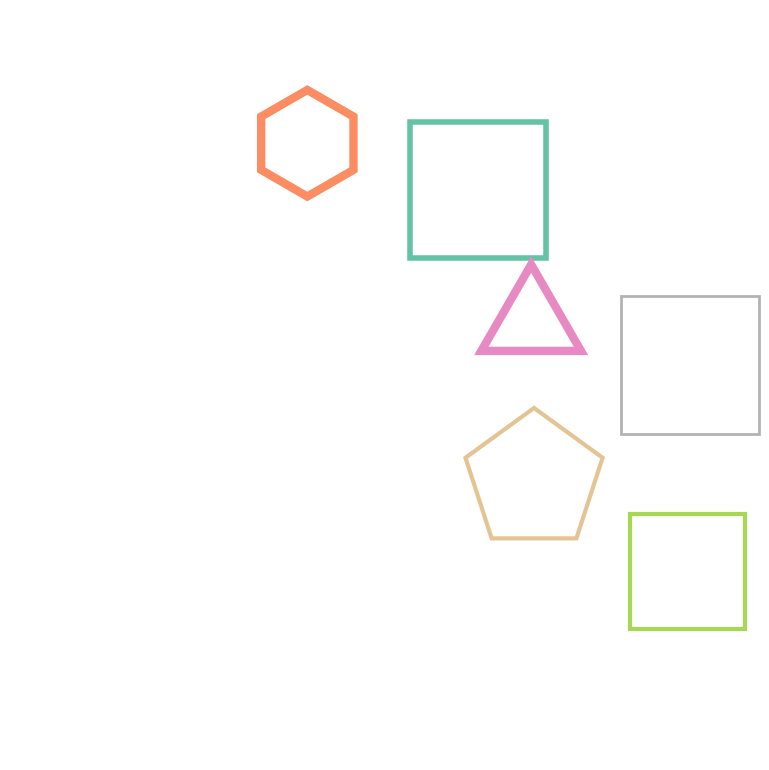[{"shape": "square", "thickness": 2, "radius": 0.44, "center": [0.621, 0.754]}, {"shape": "hexagon", "thickness": 3, "radius": 0.35, "center": [0.399, 0.814]}, {"shape": "triangle", "thickness": 3, "radius": 0.37, "center": [0.69, 0.582]}, {"shape": "square", "thickness": 1.5, "radius": 0.37, "center": [0.893, 0.258]}, {"shape": "pentagon", "thickness": 1.5, "radius": 0.47, "center": [0.694, 0.377]}, {"shape": "square", "thickness": 1, "radius": 0.45, "center": [0.896, 0.526]}]